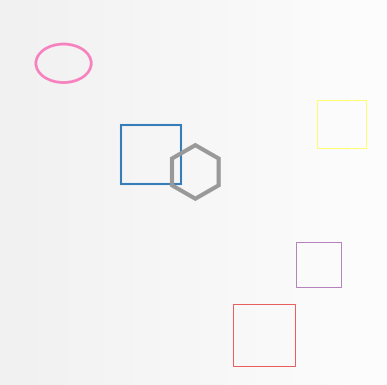[{"shape": "square", "thickness": 0.5, "radius": 0.4, "center": [0.681, 0.13]}, {"shape": "square", "thickness": 1.5, "radius": 0.39, "center": [0.389, 0.598]}, {"shape": "square", "thickness": 0.5, "radius": 0.29, "center": [0.822, 0.313]}, {"shape": "square", "thickness": 0.5, "radius": 0.32, "center": [0.882, 0.678]}, {"shape": "oval", "thickness": 2, "radius": 0.36, "center": [0.164, 0.836]}, {"shape": "hexagon", "thickness": 3, "radius": 0.35, "center": [0.504, 0.553]}]